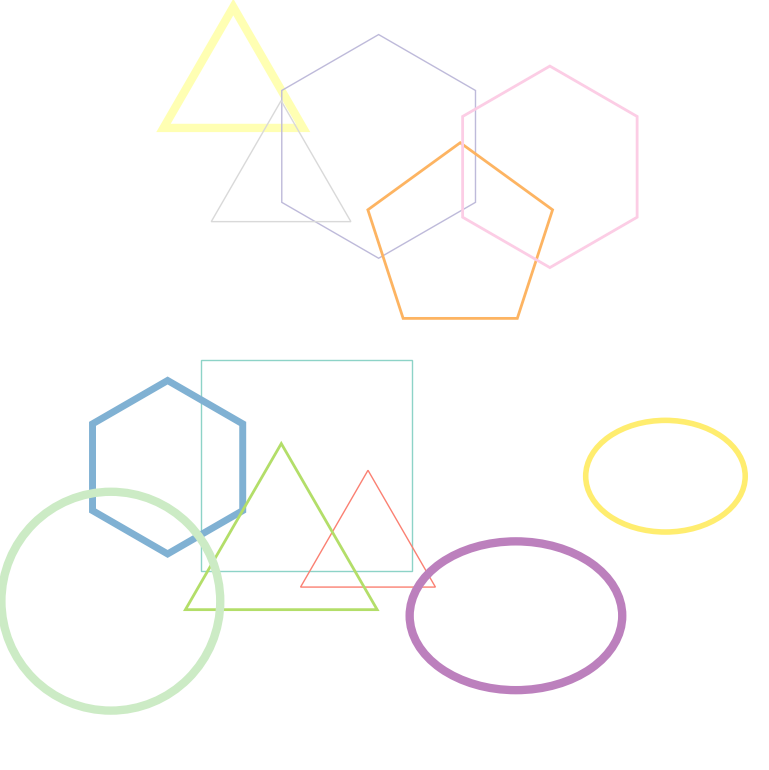[{"shape": "square", "thickness": 0.5, "radius": 0.69, "center": [0.398, 0.396]}, {"shape": "triangle", "thickness": 3, "radius": 0.52, "center": [0.303, 0.886]}, {"shape": "hexagon", "thickness": 0.5, "radius": 0.73, "center": [0.492, 0.81]}, {"shape": "triangle", "thickness": 0.5, "radius": 0.51, "center": [0.478, 0.288]}, {"shape": "hexagon", "thickness": 2.5, "radius": 0.56, "center": [0.218, 0.393]}, {"shape": "pentagon", "thickness": 1, "radius": 0.63, "center": [0.598, 0.689]}, {"shape": "triangle", "thickness": 1, "radius": 0.72, "center": [0.365, 0.28]}, {"shape": "hexagon", "thickness": 1, "radius": 0.65, "center": [0.714, 0.783]}, {"shape": "triangle", "thickness": 0.5, "radius": 0.52, "center": [0.365, 0.765]}, {"shape": "oval", "thickness": 3, "radius": 0.69, "center": [0.67, 0.2]}, {"shape": "circle", "thickness": 3, "radius": 0.71, "center": [0.144, 0.219]}, {"shape": "oval", "thickness": 2, "radius": 0.52, "center": [0.864, 0.382]}]